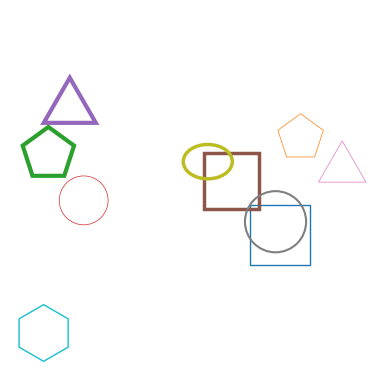[{"shape": "square", "thickness": 1, "radius": 0.39, "center": [0.728, 0.39]}, {"shape": "pentagon", "thickness": 0.5, "radius": 0.31, "center": [0.781, 0.643]}, {"shape": "pentagon", "thickness": 3, "radius": 0.35, "center": [0.126, 0.6]}, {"shape": "circle", "thickness": 0.5, "radius": 0.32, "center": [0.217, 0.48]}, {"shape": "triangle", "thickness": 3, "radius": 0.39, "center": [0.181, 0.72]}, {"shape": "square", "thickness": 2.5, "radius": 0.36, "center": [0.601, 0.53]}, {"shape": "triangle", "thickness": 0.5, "radius": 0.36, "center": [0.889, 0.563]}, {"shape": "circle", "thickness": 1.5, "radius": 0.4, "center": [0.716, 0.424]}, {"shape": "oval", "thickness": 2.5, "radius": 0.32, "center": [0.54, 0.58]}, {"shape": "hexagon", "thickness": 1, "radius": 0.37, "center": [0.113, 0.135]}]